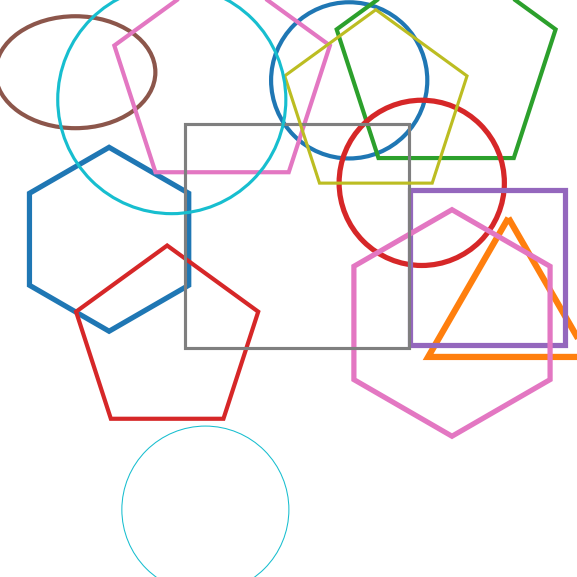[{"shape": "circle", "thickness": 2, "radius": 0.68, "center": [0.605, 0.86]}, {"shape": "hexagon", "thickness": 2.5, "radius": 0.8, "center": [0.189, 0.585]}, {"shape": "triangle", "thickness": 3, "radius": 0.8, "center": [0.88, 0.461]}, {"shape": "pentagon", "thickness": 2, "radius": 1.0, "center": [0.773, 0.887]}, {"shape": "pentagon", "thickness": 2, "radius": 0.83, "center": [0.289, 0.408]}, {"shape": "circle", "thickness": 2.5, "radius": 0.72, "center": [0.73, 0.683]}, {"shape": "square", "thickness": 2.5, "radius": 0.67, "center": [0.844, 0.536]}, {"shape": "oval", "thickness": 2, "radius": 0.69, "center": [0.131, 0.874]}, {"shape": "pentagon", "thickness": 2, "radius": 0.98, "center": [0.385, 0.86]}, {"shape": "hexagon", "thickness": 2.5, "radius": 0.98, "center": [0.783, 0.44]}, {"shape": "square", "thickness": 1.5, "radius": 0.97, "center": [0.515, 0.59]}, {"shape": "pentagon", "thickness": 1.5, "radius": 0.83, "center": [0.651, 0.816]}, {"shape": "circle", "thickness": 1.5, "radius": 0.99, "center": [0.297, 0.827]}, {"shape": "circle", "thickness": 0.5, "radius": 0.72, "center": [0.356, 0.117]}]